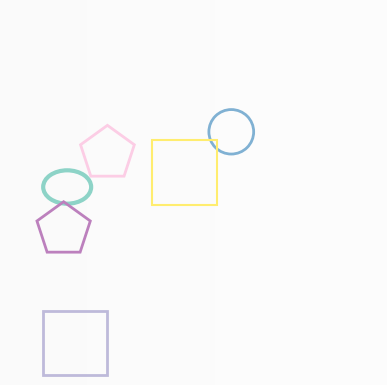[{"shape": "oval", "thickness": 3, "radius": 0.31, "center": [0.173, 0.514]}, {"shape": "square", "thickness": 2, "radius": 0.41, "center": [0.194, 0.109]}, {"shape": "circle", "thickness": 2, "radius": 0.29, "center": [0.597, 0.658]}, {"shape": "pentagon", "thickness": 2, "radius": 0.36, "center": [0.277, 0.601]}, {"shape": "pentagon", "thickness": 2, "radius": 0.36, "center": [0.164, 0.404]}, {"shape": "square", "thickness": 1.5, "radius": 0.42, "center": [0.476, 0.552]}]